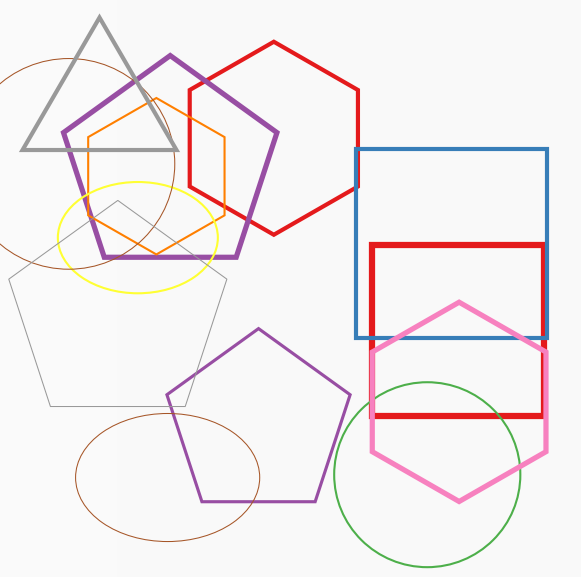[{"shape": "hexagon", "thickness": 2, "radius": 0.84, "center": [0.471, 0.76]}, {"shape": "square", "thickness": 3, "radius": 0.74, "center": [0.788, 0.426]}, {"shape": "square", "thickness": 2, "radius": 0.82, "center": [0.777, 0.578]}, {"shape": "circle", "thickness": 1, "radius": 0.8, "center": [0.735, 0.177]}, {"shape": "pentagon", "thickness": 1.5, "radius": 0.83, "center": [0.445, 0.264]}, {"shape": "pentagon", "thickness": 2.5, "radius": 0.97, "center": [0.293, 0.71]}, {"shape": "hexagon", "thickness": 1, "radius": 0.68, "center": [0.269, 0.694]}, {"shape": "oval", "thickness": 1, "radius": 0.69, "center": [0.237, 0.588]}, {"shape": "circle", "thickness": 0.5, "radius": 0.91, "center": [0.118, 0.715]}, {"shape": "oval", "thickness": 0.5, "radius": 0.79, "center": [0.288, 0.172]}, {"shape": "hexagon", "thickness": 2.5, "radius": 0.86, "center": [0.79, 0.303]}, {"shape": "pentagon", "thickness": 0.5, "radius": 0.99, "center": [0.203, 0.455]}, {"shape": "triangle", "thickness": 2, "radius": 0.76, "center": [0.171, 0.816]}]